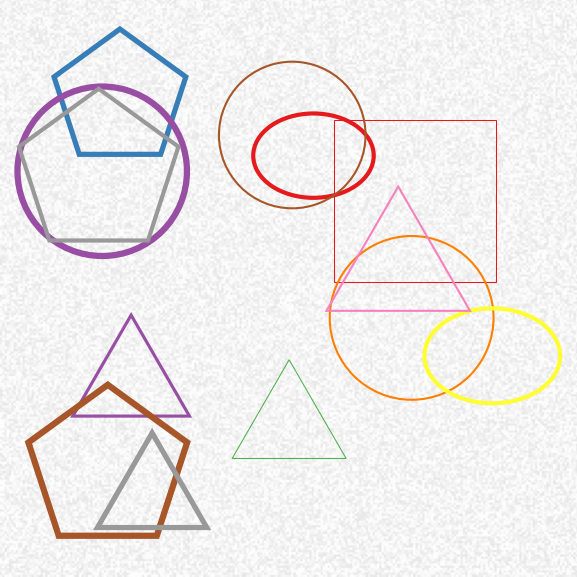[{"shape": "oval", "thickness": 2, "radius": 0.52, "center": [0.543, 0.73]}, {"shape": "square", "thickness": 0.5, "radius": 0.7, "center": [0.719, 0.652]}, {"shape": "pentagon", "thickness": 2.5, "radius": 0.6, "center": [0.208, 0.829]}, {"shape": "triangle", "thickness": 0.5, "radius": 0.57, "center": [0.501, 0.262]}, {"shape": "triangle", "thickness": 1.5, "radius": 0.58, "center": [0.227, 0.337]}, {"shape": "circle", "thickness": 3, "radius": 0.73, "center": [0.177, 0.703]}, {"shape": "circle", "thickness": 1, "radius": 0.71, "center": [0.713, 0.449]}, {"shape": "oval", "thickness": 2, "radius": 0.59, "center": [0.852, 0.383]}, {"shape": "pentagon", "thickness": 3, "radius": 0.72, "center": [0.187, 0.188]}, {"shape": "circle", "thickness": 1, "radius": 0.63, "center": [0.506, 0.765]}, {"shape": "triangle", "thickness": 1, "radius": 0.72, "center": [0.69, 0.533]}, {"shape": "triangle", "thickness": 2.5, "radius": 0.55, "center": [0.263, 0.14]}, {"shape": "pentagon", "thickness": 2, "radius": 0.73, "center": [0.171, 0.7]}]